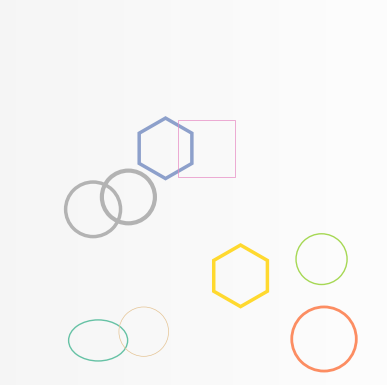[{"shape": "oval", "thickness": 1, "radius": 0.38, "center": [0.253, 0.116]}, {"shape": "circle", "thickness": 2, "radius": 0.42, "center": [0.836, 0.119]}, {"shape": "hexagon", "thickness": 2.5, "radius": 0.39, "center": [0.427, 0.615]}, {"shape": "square", "thickness": 0.5, "radius": 0.37, "center": [0.533, 0.615]}, {"shape": "circle", "thickness": 1, "radius": 0.33, "center": [0.83, 0.327]}, {"shape": "hexagon", "thickness": 2.5, "radius": 0.4, "center": [0.621, 0.284]}, {"shape": "circle", "thickness": 0.5, "radius": 0.32, "center": [0.371, 0.139]}, {"shape": "circle", "thickness": 2.5, "radius": 0.35, "center": [0.24, 0.456]}, {"shape": "circle", "thickness": 3, "radius": 0.34, "center": [0.331, 0.488]}]